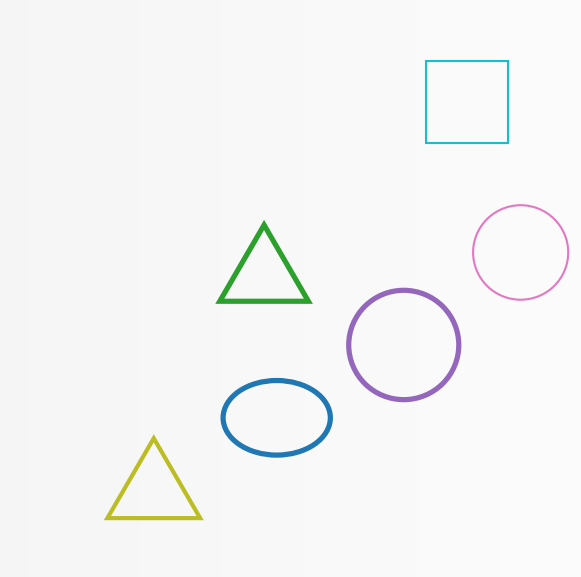[{"shape": "oval", "thickness": 2.5, "radius": 0.46, "center": [0.476, 0.276]}, {"shape": "triangle", "thickness": 2.5, "radius": 0.44, "center": [0.454, 0.522]}, {"shape": "circle", "thickness": 2.5, "radius": 0.47, "center": [0.695, 0.402]}, {"shape": "circle", "thickness": 1, "radius": 0.41, "center": [0.896, 0.562]}, {"shape": "triangle", "thickness": 2, "radius": 0.46, "center": [0.265, 0.148]}, {"shape": "square", "thickness": 1, "radius": 0.35, "center": [0.803, 0.823]}]